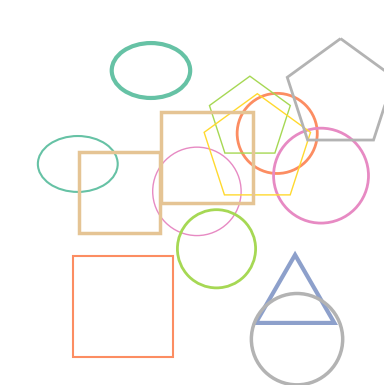[{"shape": "oval", "thickness": 1.5, "radius": 0.52, "center": [0.202, 0.574]}, {"shape": "oval", "thickness": 3, "radius": 0.51, "center": [0.392, 0.817]}, {"shape": "circle", "thickness": 2, "radius": 0.52, "center": [0.72, 0.653]}, {"shape": "square", "thickness": 1.5, "radius": 0.65, "center": [0.32, 0.204]}, {"shape": "triangle", "thickness": 3, "radius": 0.59, "center": [0.766, 0.22]}, {"shape": "circle", "thickness": 2, "radius": 0.62, "center": [0.834, 0.544]}, {"shape": "circle", "thickness": 1, "radius": 0.57, "center": [0.511, 0.503]}, {"shape": "pentagon", "thickness": 1, "radius": 0.55, "center": [0.649, 0.692]}, {"shape": "circle", "thickness": 2, "radius": 0.51, "center": [0.562, 0.354]}, {"shape": "pentagon", "thickness": 1, "radius": 0.73, "center": [0.668, 0.611]}, {"shape": "square", "thickness": 2.5, "radius": 0.59, "center": [0.538, 0.591]}, {"shape": "square", "thickness": 2.5, "radius": 0.52, "center": [0.311, 0.499]}, {"shape": "circle", "thickness": 2.5, "radius": 0.59, "center": [0.771, 0.119]}, {"shape": "pentagon", "thickness": 2, "radius": 0.73, "center": [0.885, 0.754]}]